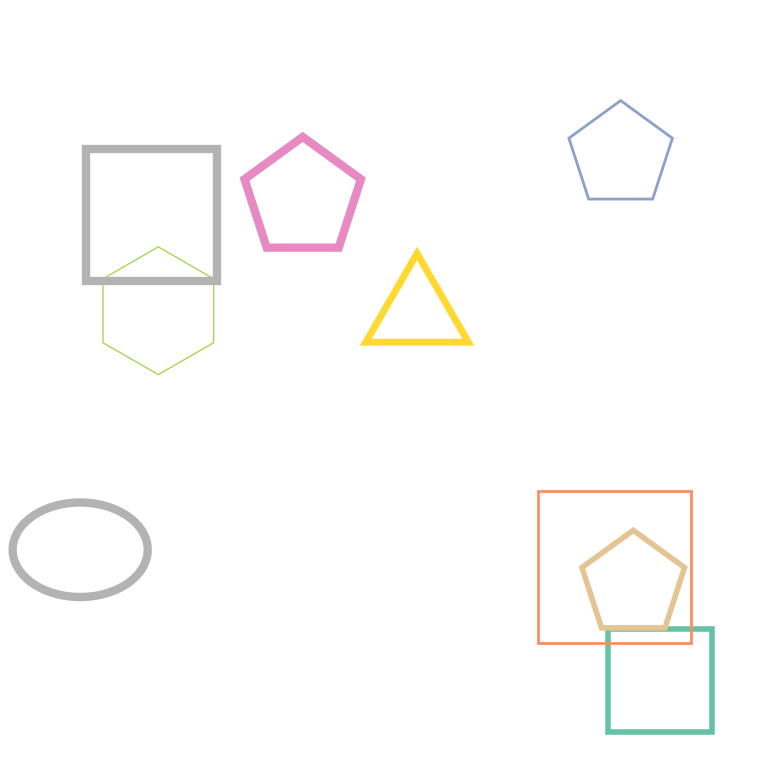[{"shape": "square", "thickness": 2, "radius": 0.34, "center": [0.857, 0.116]}, {"shape": "square", "thickness": 1, "radius": 0.5, "center": [0.798, 0.263]}, {"shape": "pentagon", "thickness": 1, "radius": 0.35, "center": [0.806, 0.799]}, {"shape": "pentagon", "thickness": 3, "radius": 0.4, "center": [0.393, 0.743]}, {"shape": "hexagon", "thickness": 0.5, "radius": 0.41, "center": [0.206, 0.596]}, {"shape": "triangle", "thickness": 2.5, "radius": 0.38, "center": [0.542, 0.594]}, {"shape": "pentagon", "thickness": 2, "radius": 0.35, "center": [0.822, 0.241]}, {"shape": "oval", "thickness": 3, "radius": 0.44, "center": [0.104, 0.286]}, {"shape": "square", "thickness": 3, "radius": 0.43, "center": [0.197, 0.721]}]